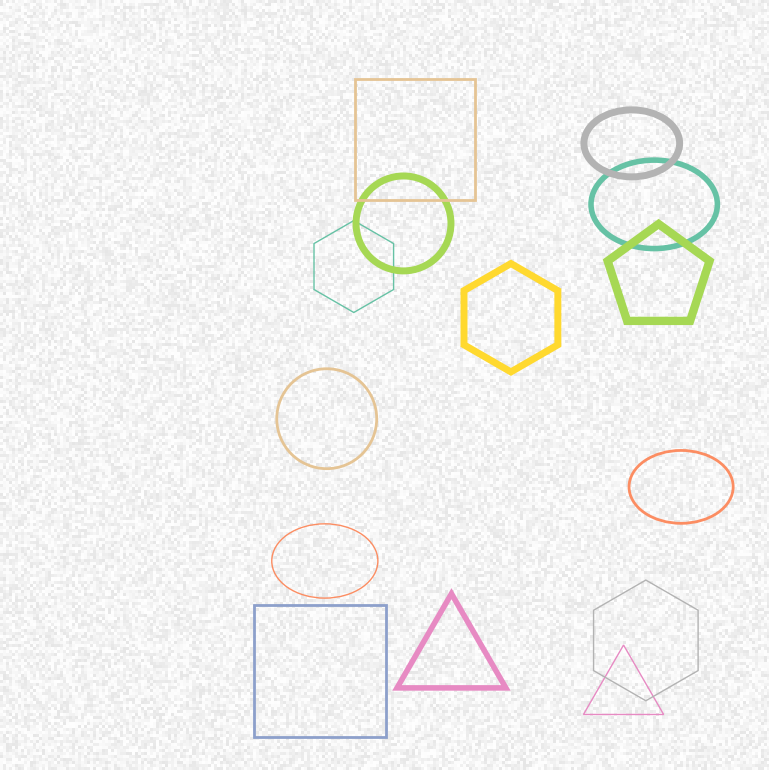[{"shape": "oval", "thickness": 2, "radius": 0.41, "center": [0.85, 0.735]}, {"shape": "hexagon", "thickness": 0.5, "radius": 0.3, "center": [0.459, 0.654]}, {"shape": "oval", "thickness": 1, "radius": 0.34, "center": [0.885, 0.368]}, {"shape": "oval", "thickness": 0.5, "radius": 0.34, "center": [0.422, 0.271]}, {"shape": "square", "thickness": 1, "radius": 0.43, "center": [0.415, 0.128]}, {"shape": "triangle", "thickness": 0.5, "radius": 0.3, "center": [0.81, 0.102]}, {"shape": "triangle", "thickness": 2, "radius": 0.41, "center": [0.586, 0.147]}, {"shape": "circle", "thickness": 2.5, "radius": 0.31, "center": [0.524, 0.71]}, {"shape": "pentagon", "thickness": 3, "radius": 0.35, "center": [0.855, 0.64]}, {"shape": "hexagon", "thickness": 2.5, "radius": 0.35, "center": [0.664, 0.587]}, {"shape": "square", "thickness": 1, "radius": 0.39, "center": [0.539, 0.819]}, {"shape": "circle", "thickness": 1, "radius": 0.32, "center": [0.424, 0.456]}, {"shape": "oval", "thickness": 2.5, "radius": 0.31, "center": [0.82, 0.814]}, {"shape": "hexagon", "thickness": 0.5, "radius": 0.39, "center": [0.839, 0.168]}]